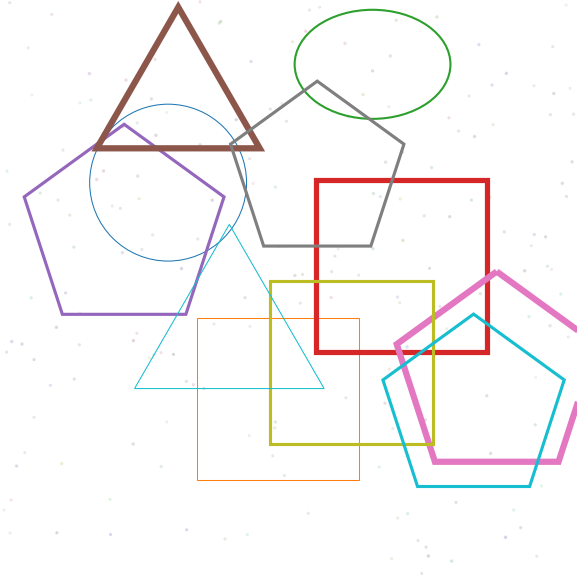[{"shape": "circle", "thickness": 0.5, "radius": 0.68, "center": [0.291, 0.683]}, {"shape": "square", "thickness": 0.5, "radius": 0.7, "center": [0.482, 0.308]}, {"shape": "oval", "thickness": 1, "radius": 0.67, "center": [0.645, 0.888]}, {"shape": "square", "thickness": 2.5, "radius": 0.74, "center": [0.695, 0.539]}, {"shape": "pentagon", "thickness": 1.5, "radius": 0.91, "center": [0.215, 0.602]}, {"shape": "triangle", "thickness": 3, "radius": 0.81, "center": [0.309, 0.824]}, {"shape": "pentagon", "thickness": 3, "radius": 0.91, "center": [0.86, 0.347]}, {"shape": "pentagon", "thickness": 1.5, "radius": 0.79, "center": [0.549, 0.701]}, {"shape": "square", "thickness": 1.5, "radius": 0.7, "center": [0.609, 0.372]}, {"shape": "pentagon", "thickness": 1.5, "radius": 0.83, "center": [0.82, 0.29]}, {"shape": "triangle", "thickness": 0.5, "radius": 0.95, "center": [0.397, 0.421]}]